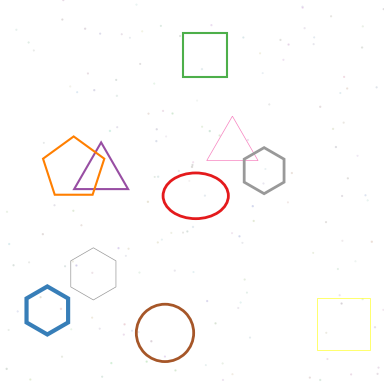[{"shape": "oval", "thickness": 2, "radius": 0.42, "center": [0.508, 0.491]}, {"shape": "hexagon", "thickness": 3, "radius": 0.31, "center": [0.123, 0.194]}, {"shape": "square", "thickness": 1.5, "radius": 0.29, "center": [0.532, 0.858]}, {"shape": "triangle", "thickness": 1.5, "radius": 0.4, "center": [0.263, 0.549]}, {"shape": "pentagon", "thickness": 1.5, "radius": 0.42, "center": [0.191, 0.562]}, {"shape": "square", "thickness": 0.5, "radius": 0.34, "center": [0.892, 0.159]}, {"shape": "circle", "thickness": 2, "radius": 0.37, "center": [0.429, 0.135]}, {"shape": "triangle", "thickness": 0.5, "radius": 0.38, "center": [0.604, 0.621]}, {"shape": "hexagon", "thickness": 0.5, "radius": 0.34, "center": [0.242, 0.289]}, {"shape": "hexagon", "thickness": 2, "radius": 0.3, "center": [0.686, 0.557]}]